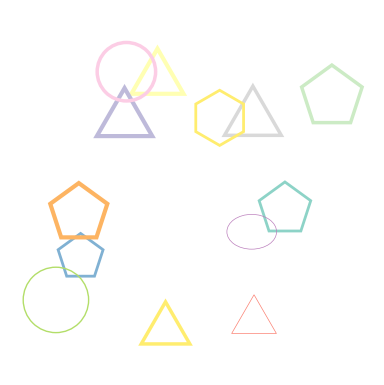[{"shape": "pentagon", "thickness": 2, "radius": 0.35, "center": [0.74, 0.457]}, {"shape": "triangle", "thickness": 3, "radius": 0.39, "center": [0.409, 0.795]}, {"shape": "triangle", "thickness": 3, "radius": 0.42, "center": [0.324, 0.688]}, {"shape": "triangle", "thickness": 0.5, "radius": 0.34, "center": [0.66, 0.167]}, {"shape": "pentagon", "thickness": 2, "radius": 0.31, "center": [0.209, 0.332]}, {"shape": "pentagon", "thickness": 3, "radius": 0.39, "center": [0.205, 0.447]}, {"shape": "circle", "thickness": 1, "radius": 0.42, "center": [0.145, 0.221]}, {"shape": "circle", "thickness": 2.5, "radius": 0.38, "center": [0.328, 0.814]}, {"shape": "triangle", "thickness": 2.5, "radius": 0.43, "center": [0.657, 0.691]}, {"shape": "oval", "thickness": 0.5, "radius": 0.32, "center": [0.654, 0.398]}, {"shape": "pentagon", "thickness": 2.5, "radius": 0.41, "center": [0.862, 0.748]}, {"shape": "triangle", "thickness": 2.5, "radius": 0.36, "center": [0.43, 0.143]}, {"shape": "hexagon", "thickness": 2, "radius": 0.36, "center": [0.571, 0.694]}]